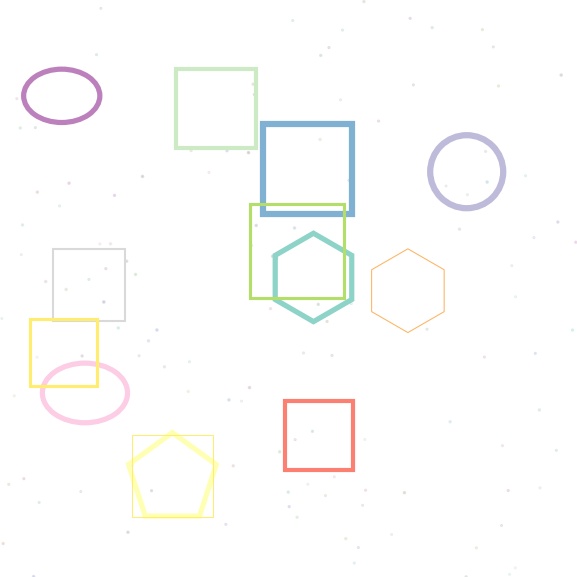[{"shape": "hexagon", "thickness": 2.5, "radius": 0.38, "center": [0.543, 0.519]}, {"shape": "pentagon", "thickness": 2.5, "radius": 0.4, "center": [0.299, 0.17]}, {"shape": "circle", "thickness": 3, "radius": 0.32, "center": [0.808, 0.702]}, {"shape": "square", "thickness": 2, "radius": 0.3, "center": [0.552, 0.245]}, {"shape": "square", "thickness": 3, "radius": 0.39, "center": [0.532, 0.707]}, {"shape": "hexagon", "thickness": 0.5, "radius": 0.36, "center": [0.706, 0.496]}, {"shape": "square", "thickness": 1.5, "radius": 0.41, "center": [0.514, 0.564]}, {"shape": "oval", "thickness": 2.5, "radius": 0.37, "center": [0.147, 0.319]}, {"shape": "square", "thickness": 1, "radius": 0.31, "center": [0.154, 0.506]}, {"shape": "oval", "thickness": 2.5, "radius": 0.33, "center": [0.107, 0.833]}, {"shape": "square", "thickness": 2, "radius": 0.34, "center": [0.374, 0.812]}, {"shape": "square", "thickness": 1.5, "radius": 0.29, "center": [0.109, 0.388]}, {"shape": "square", "thickness": 0.5, "radius": 0.35, "center": [0.299, 0.175]}]